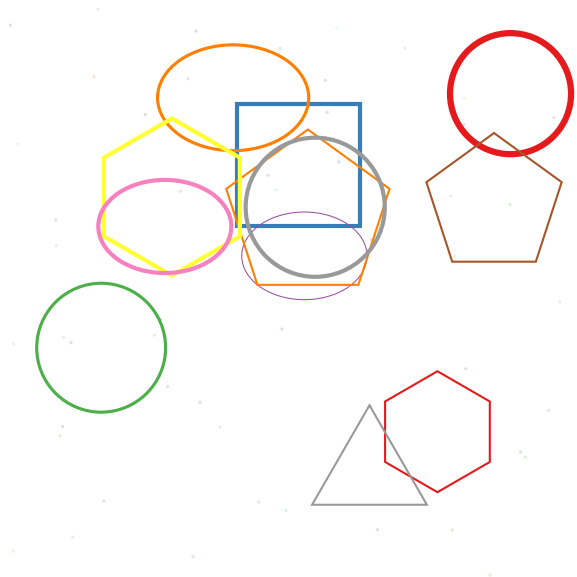[{"shape": "circle", "thickness": 3, "radius": 0.52, "center": [0.884, 0.837]}, {"shape": "hexagon", "thickness": 1, "radius": 0.52, "center": [0.757, 0.252]}, {"shape": "square", "thickness": 2, "radius": 0.53, "center": [0.517, 0.714]}, {"shape": "circle", "thickness": 1.5, "radius": 0.56, "center": [0.175, 0.397]}, {"shape": "oval", "thickness": 0.5, "radius": 0.54, "center": [0.527, 0.556]}, {"shape": "pentagon", "thickness": 1, "radius": 0.74, "center": [0.533, 0.626]}, {"shape": "oval", "thickness": 1.5, "radius": 0.65, "center": [0.404, 0.83]}, {"shape": "hexagon", "thickness": 2, "radius": 0.68, "center": [0.298, 0.658]}, {"shape": "pentagon", "thickness": 1, "radius": 0.62, "center": [0.855, 0.646]}, {"shape": "oval", "thickness": 2, "radius": 0.58, "center": [0.285, 0.607]}, {"shape": "circle", "thickness": 2, "radius": 0.6, "center": [0.546, 0.64]}, {"shape": "triangle", "thickness": 1, "radius": 0.57, "center": [0.64, 0.183]}]